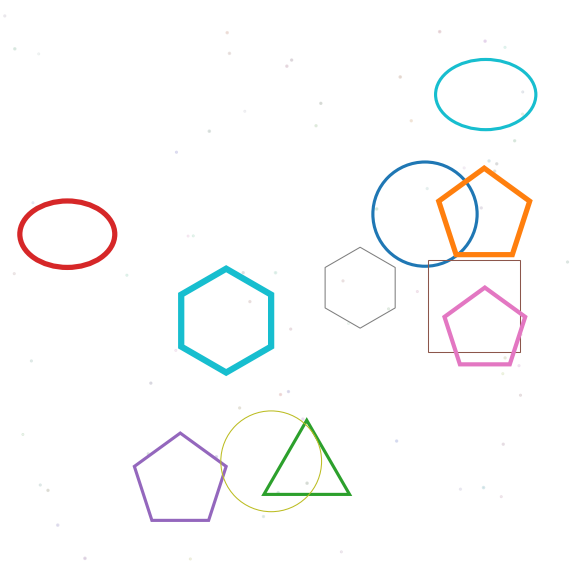[{"shape": "circle", "thickness": 1.5, "radius": 0.45, "center": [0.736, 0.628]}, {"shape": "pentagon", "thickness": 2.5, "radius": 0.41, "center": [0.838, 0.625]}, {"shape": "triangle", "thickness": 1.5, "radius": 0.43, "center": [0.531, 0.186]}, {"shape": "oval", "thickness": 2.5, "radius": 0.41, "center": [0.117, 0.594]}, {"shape": "pentagon", "thickness": 1.5, "radius": 0.42, "center": [0.312, 0.166]}, {"shape": "square", "thickness": 0.5, "radius": 0.4, "center": [0.821, 0.469]}, {"shape": "pentagon", "thickness": 2, "radius": 0.37, "center": [0.84, 0.428]}, {"shape": "hexagon", "thickness": 0.5, "radius": 0.35, "center": [0.624, 0.501]}, {"shape": "circle", "thickness": 0.5, "radius": 0.44, "center": [0.47, 0.2]}, {"shape": "hexagon", "thickness": 3, "radius": 0.45, "center": [0.392, 0.444]}, {"shape": "oval", "thickness": 1.5, "radius": 0.43, "center": [0.841, 0.835]}]